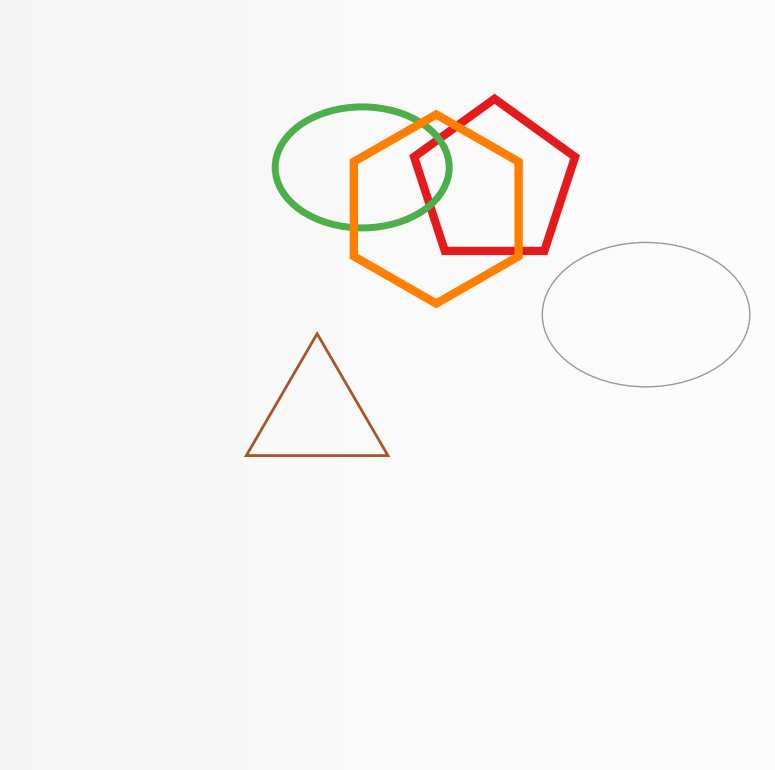[{"shape": "pentagon", "thickness": 3, "radius": 0.55, "center": [0.638, 0.762]}, {"shape": "oval", "thickness": 2.5, "radius": 0.56, "center": [0.467, 0.783]}, {"shape": "hexagon", "thickness": 3, "radius": 0.61, "center": [0.563, 0.729]}, {"shape": "triangle", "thickness": 1, "radius": 0.53, "center": [0.409, 0.461]}, {"shape": "oval", "thickness": 0.5, "radius": 0.67, "center": [0.834, 0.591]}]